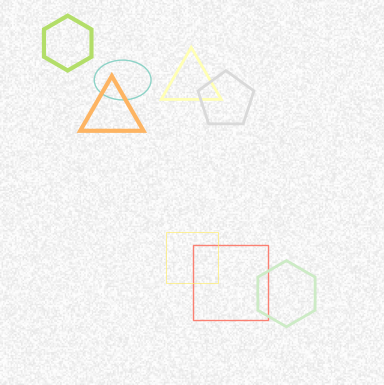[{"shape": "oval", "thickness": 1, "radius": 0.37, "center": [0.319, 0.792]}, {"shape": "triangle", "thickness": 2, "radius": 0.45, "center": [0.497, 0.787]}, {"shape": "square", "thickness": 1, "radius": 0.49, "center": [0.598, 0.267]}, {"shape": "triangle", "thickness": 3, "radius": 0.47, "center": [0.29, 0.708]}, {"shape": "hexagon", "thickness": 3, "radius": 0.36, "center": [0.176, 0.888]}, {"shape": "pentagon", "thickness": 2, "radius": 0.38, "center": [0.587, 0.74]}, {"shape": "hexagon", "thickness": 2, "radius": 0.43, "center": [0.744, 0.237]}, {"shape": "square", "thickness": 0.5, "radius": 0.34, "center": [0.499, 0.331]}]